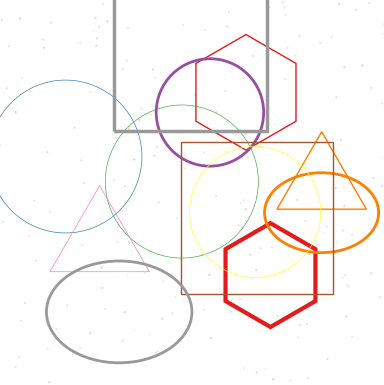[{"shape": "hexagon", "thickness": 1, "radius": 0.75, "center": [0.639, 0.76]}, {"shape": "hexagon", "thickness": 3, "radius": 0.67, "center": [0.703, 0.285]}, {"shape": "circle", "thickness": 0.5, "radius": 0.99, "center": [0.17, 0.593]}, {"shape": "circle", "thickness": 0.5, "radius": 0.99, "center": [0.472, 0.529]}, {"shape": "circle", "thickness": 2, "radius": 0.7, "center": [0.545, 0.708]}, {"shape": "oval", "thickness": 2, "radius": 0.74, "center": [0.835, 0.448]}, {"shape": "triangle", "thickness": 1, "radius": 0.67, "center": [0.835, 0.524]}, {"shape": "circle", "thickness": 0.5, "radius": 0.85, "center": [0.663, 0.45]}, {"shape": "square", "thickness": 1, "radius": 0.99, "center": [0.667, 0.433]}, {"shape": "triangle", "thickness": 0.5, "radius": 0.75, "center": [0.259, 0.369]}, {"shape": "oval", "thickness": 2, "radius": 0.94, "center": [0.31, 0.19]}, {"shape": "square", "thickness": 2.5, "radius": 0.99, "center": [0.494, 0.859]}]